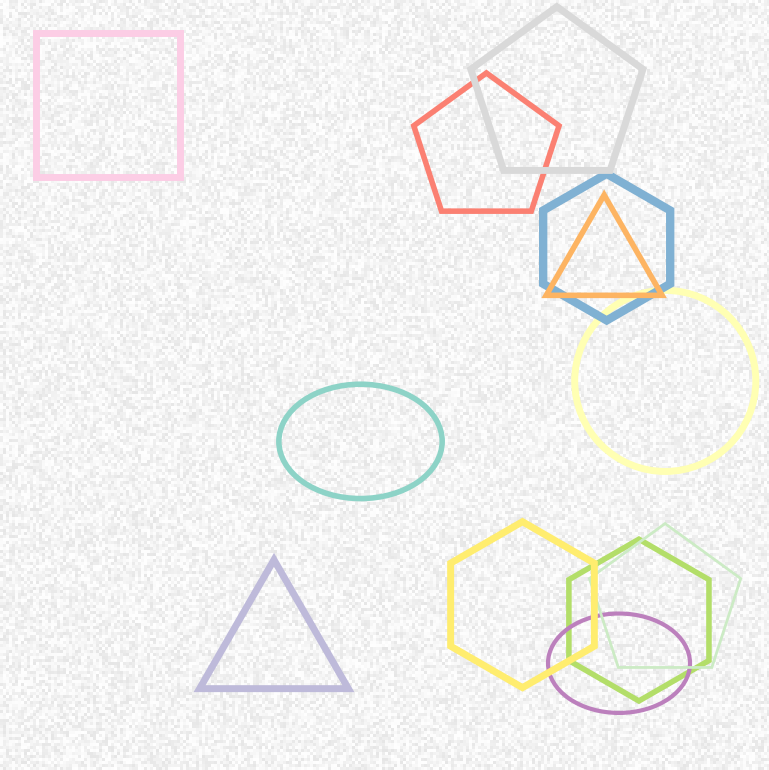[{"shape": "oval", "thickness": 2, "radius": 0.53, "center": [0.468, 0.427]}, {"shape": "circle", "thickness": 2.5, "radius": 0.59, "center": [0.864, 0.505]}, {"shape": "triangle", "thickness": 2.5, "radius": 0.56, "center": [0.356, 0.161]}, {"shape": "pentagon", "thickness": 2, "radius": 0.5, "center": [0.632, 0.806]}, {"shape": "hexagon", "thickness": 3, "radius": 0.48, "center": [0.788, 0.679]}, {"shape": "triangle", "thickness": 2, "radius": 0.43, "center": [0.785, 0.66]}, {"shape": "hexagon", "thickness": 2, "radius": 0.53, "center": [0.83, 0.195]}, {"shape": "square", "thickness": 2.5, "radius": 0.47, "center": [0.14, 0.864]}, {"shape": "pentagon", "thickness": 2.5, "radius": 0.59, "center": [0.723, 0.874]}, {"shape": "oval", "thickness": 1.5, "radius": 0.46, "center": [0.804, 0.139]}, {"shape": "pentagon", "thickness": 1, "radius": 0.52, "center": [0.864, 0.217]}, {"shape": "hexagon", "thickness": 2.5, "radius": 0.54, "center": [0.679, 0.215]}]